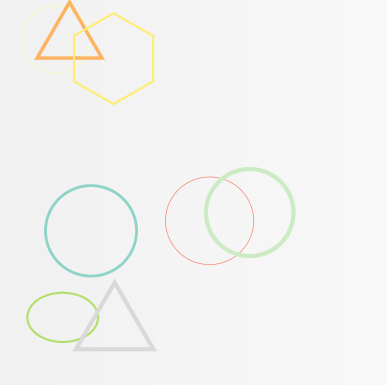[{"shape": "circle", "thickness": 2, "radius": 0.59, "center": [0.235, 0.4]}, {"shape": "circle", "thickness": 0.5, "radius": 0.44, "center": [0.145, 0.897]}, {"shape": "circle", "thickness": 0.5, "radius": 0.57, "center": [0.541, 0.427]}, {"shape": "triangle", "thickness": 2.5, "radius": 0.48, "center": [0.179, 0.898]}, {"shape": "oval", "thickness": 1.5, "radius": 0.46, "center": [0.162, 0.176]}, {"shape": "triangle", "thickness": 3, "radius": 0.58, "center": [0.296, 0.151]}, {"shape": "circle", "thickness": 3, "radius": 0.56, "center": [0.644, 0.448]}, {"shape": "hexagon", "thickness": 1.5, "radius": 0.59, "center": [0.293, 0.848]}]